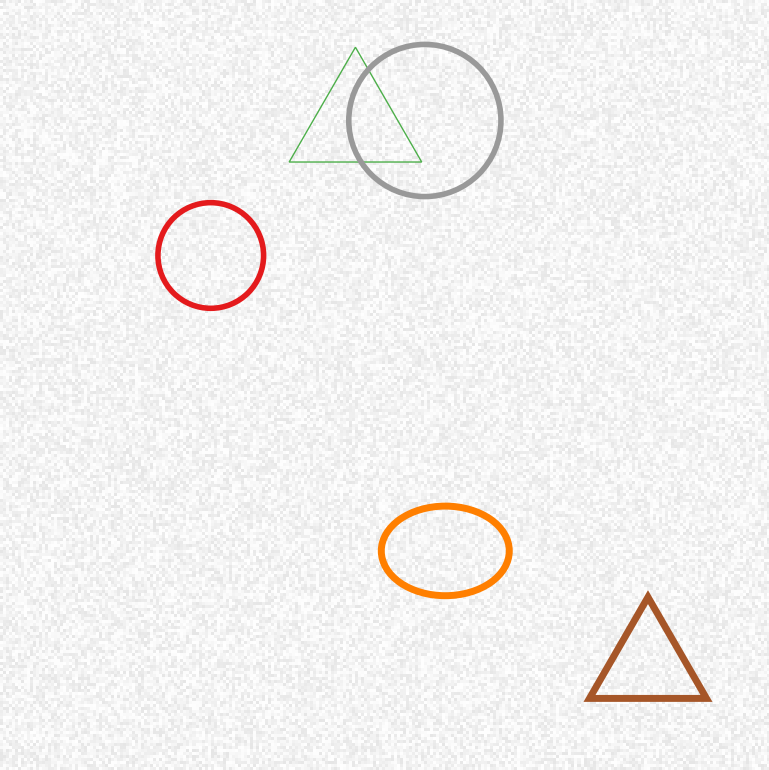[{"shape": "circle", "thickness": 2, "radius": 0.34, "center": [0.274, 0.668]}, {"shape": "triangle", "thickness": 0.5, "radius": 0.5, "center": [0.462, 0.839]}, {"shape": "oval", "thickness": 2.5, "radius": 0.42, "center": [0.578, 0.285]}, {"shape": "triangle", "thickness": 2.5, "radius": 0.44, "center": [0.842, 0.137]}, {"shape": "circle", "thickness": 2, "radius": 0.49, "center": [0.552, 0.844]}]